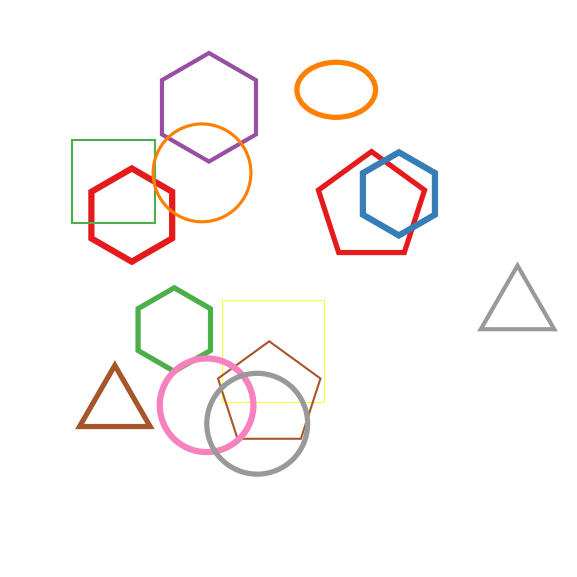[{"shape": "pentagon", "thickness": 2.5, "radius": 0.48, "center": [0.643, 0.64]}, {"shape": "hexagon", "thickness": 3, "radius": 0.4, "center": [0.228, 0.627]}, {"shape": "hexagon", "thickness": 3, "radius": 0.36, "center": [0.691, 0.663]}, {"shape": "hexagon", "thickness": 2.5, "radius": 0.36, "center": [0.302, 0.428]}, {"shape": "square", "thickness": 1, "radius": 0.36, "center": [0.196, 0.684]}, {"shape": "hexagon", "thickness": 2, "radius": 0.47, "center": [0.362, 0.813]}, {"shape": "oval", "thickness": 2.5, "radius": 0.34, "center": [0.582, 0.844]}, {"shape": "circle", "thickness": 1.5, "radius": 0.42, "center": [0.35, 0.7]}, {"shape": "square", "thickness": 0.5, "radius": 0.44, "center": [0.473, 0.391]}, {"shape": "pentagon", "thickness": 1, "radius": 0.47, "center": [0.466, 0.315]}, {"shape": "triangle", "thickness": 2.5, "radius": 0.35, "center": [0.199, 0.296]}, {"shape": "circle", "thickness": 3, "radius": 0.41, "center": [0.358, 0.297]}, {"shape": "circle", "thickness": 2.5, "radius": 0.44, "center": [0.445, 0.265]}, {"shape": "triangle", "thickness": 2, "radius": 0.37, "center": [0.896, 0.466]}]